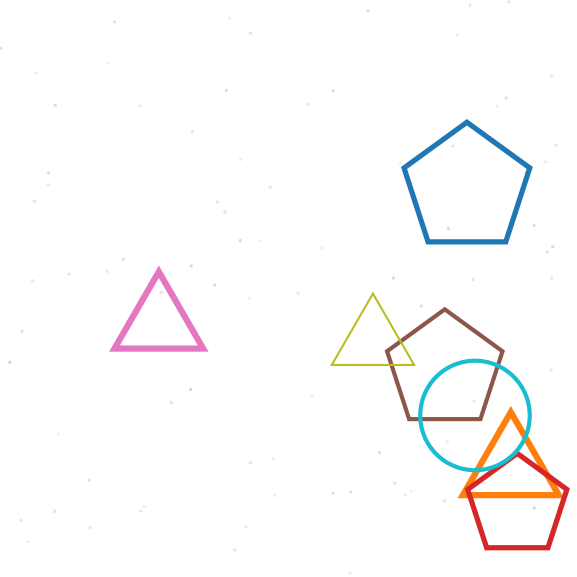[{"shape": "pentagon", "thickness": 2.5, "radius": 0.57, "center": [0.808, 0.673]}, {"shape": "triangle", "thickness": 3, "radius": 0.48, "center": [0.885, 0.19]}, {"shape": "pentagon", "thickness": 2.5, "radius": 0.45, "center": [0.896, 0.124]}, {"shape": "pentagon", "thickness": 2, "radius": 0.53, "center": [0.77, 0.358]}, {"shape": "triangle", "thickness": 3, "radius": 0.44, "center": [0.275, 0.44]}, {"shape": "triangle", "thickness": 1, "radius": 0.41, "center": [0.646, 0.408]}, {"shape": "circle", "thickness": 2, "radius": 0.47, "center": [0.823, 0.28]}]